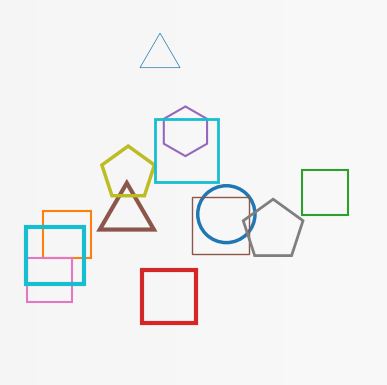[{"shape": "triangle", "thickness": 0.5, "radius": 0.3, "center": [0.413, 0.854]}, {"shape": "circle", "thickness": 2.5, "radius": 0.37, "center": [0.584, 0.444]}, {"shape": "square", "thickness": 1.5, "radius": 0.31, "center": [0.173, 0.391]}, {"shape": "square", "thickness": 1.5, "radius": 0.3, "center": [0.839, 0.501]}, {"shape": "square", "thickness": 3, "radius": 0.35, "center": [0.437, 0.23]}, {"shape": "hexagon", "thickness": 1.5, "radius": 0.32, "center": [0.479, 0.659]}, {"shape": "triangle", "thickness": 3, "radius": 0.4, "center": [0.327, 0.444]}, {"shape": "square", "thickness": 1, "radius": 0.37, "center": [0.568, 0.414]}, {"shape": "square", "thickness": 1.5, "radius": 0.29, "center": [0.128, 0.272]}, {"shape": "pentagon", "thickness": 2, "radius": 0.41, "center": [0.705, 0.402]}, {"shape": "pentagon", "thickness": 2.5, "radius": 0.36, "center": [0.331, 0.549]}, {"shape": "square", "thickness": 3, "radius": 0.37, "center": [0.142, 0.336]}, {"shape": "square", "thickness": 2, "radius": 0.41, "center": [0.482, 0.608]}]